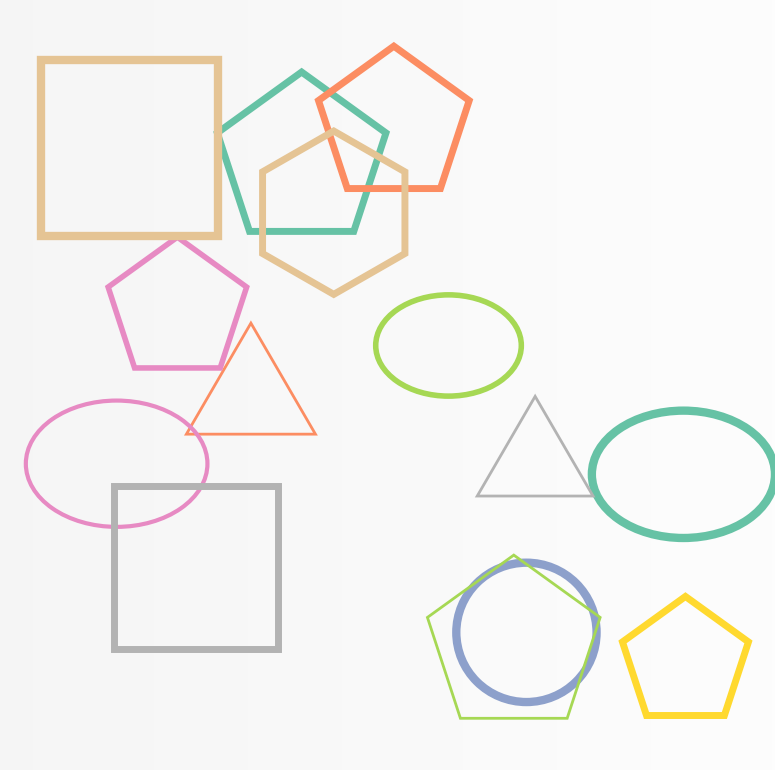[{"shape": "pentagon", "thickness": 2.5, "radius": 0.57, "center": [0.389, 0.792]}, {"shape": "oval", "thickness": 3, "radius": 0.59, "center": [0.882, 0.384]}, {"shape": "triangle", "thickness": 1, "radius": 0.48, "center": [0.324, 0.484]}, {"shape": "pentagon", "thickness": 2.5, "radius": 0.51, "center": [0.508, 0.838]}, {"shape": "circle", "thickness": 3, "radius": 0.45, "center": [0.679, 0.179]}, {"shape": "oval", "thickness": 1.5, "radius": 0.59, "center": [0.15, 0.398]}, {"shape": "pentagon", "thickness": 2, "radius": 0.47, "center": [0.229, 0.598]}, {"shape": "oval", "thickness": 2, "radius": 0.47, "center": [0.579, 0.551]}, {"shape": "pentagon", "thickness": 1, "radius": 0.59, "center": [0.663, 0.162]}, {"shape": "pentagon", "thickness": 2.5, "radius": 0.43, "center": [0.884, 0.14]}, {"shape": "square", "thickness": 3, "radius": 0.57, "center": [0.167, 0.808]}, {"shape": "hexagon", "thickness": 2.5, "radius": 0.53, "center": [0.431, 0.724]}, {"shape": "square", "thickness": 2.5, "radius": 0.53, "center": [0.253, 0.263]}, {"shape": "triangle", "thickness": 1, "radius": 0.43, "center": [0.691, 0.399]}]